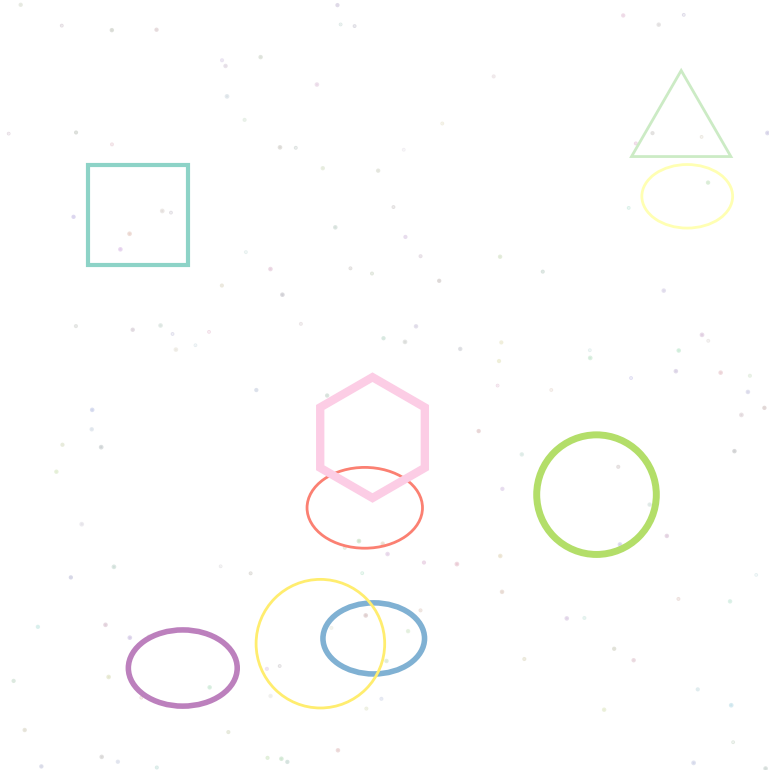[{"shape": "square", "thickness": 1.5, "radius": 0.32, "center": [0.179, 0.72]}, {"shape": "oval", "thickness": 1, "radius": 0.29, "center": [0.893, 0.745]}, {"shape": "oval", "thickness": 1, "radius": 0.37, "center": [0.474, 0.341]}, {"shape": "oval", "thickness": 2, "radius": 0.33, "center": [0.485, 0.171]}, {"shape": "circle", "thickness": 2.5, "radius": 0.39, "center": [0.775, 0.358]}, {"shape": "hexagon", "thickness": 3, "radius": 0.39, "center": [0.484, 0.432]}, {"shape": "oval", "thickness": 2, "radius": 0.35, "center": [0.237, 0.132]}, {"shape": "triangle", "thickness": 1, "radius": 0.37, "center": [0.885, 0.834]}, {"shape": "circle", "thickness": 1, "radius": 0.42, "center": [0.416, 0.164]}]